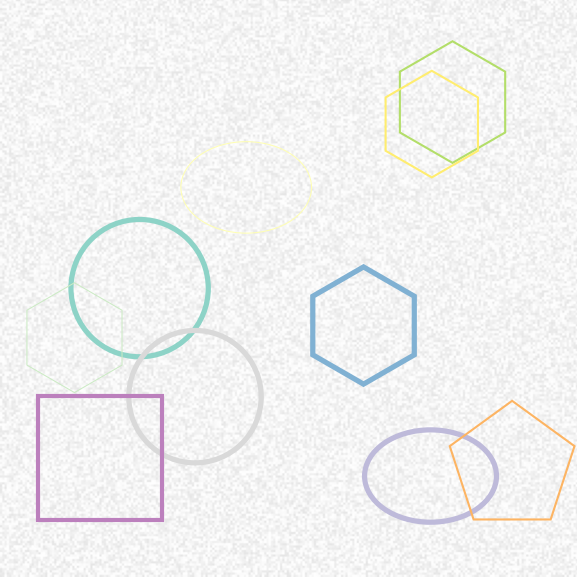[{"shape": "circle", "thickness": 2.5, "radius": 0.59, "center": [0.242, 0.5]}, {"shape": "oval", "thickness": 0.5, "radius": 0.57, "center": [0.426, 0.675]}, {"shape": "oval", "thickness": 2.5, "radius": 0.57, "center": [0.746, 0.175]}, {"shape": "hexagon", "thickness": 2.5, "radius": 0.51, "center": [0.629, 0.435]}, {"shape": "pentagon", "thickness": 1, "radius": 0.57, "center": [0.887, 0.191]}, {"shape": "hexagon", "thickness": 1, "radius": 0.53, "center": [0.784, 0.822]}, {"shape": "circle", "thickness": 2.5, "radius": 0.57, "center": [0.338, 0.312]}, {"shape": "square", "thickness": 2, "radius": 0.54, "center": [0.173, 0.206]}, {"shape": "hexagon", "thickness": 0.5, "radius": 0.48, "center": [0.129, 0.414]}, {"shape": "hexagon", "thickness": 1, "radius": 0.46, "center": [0.748, 0.784]}]